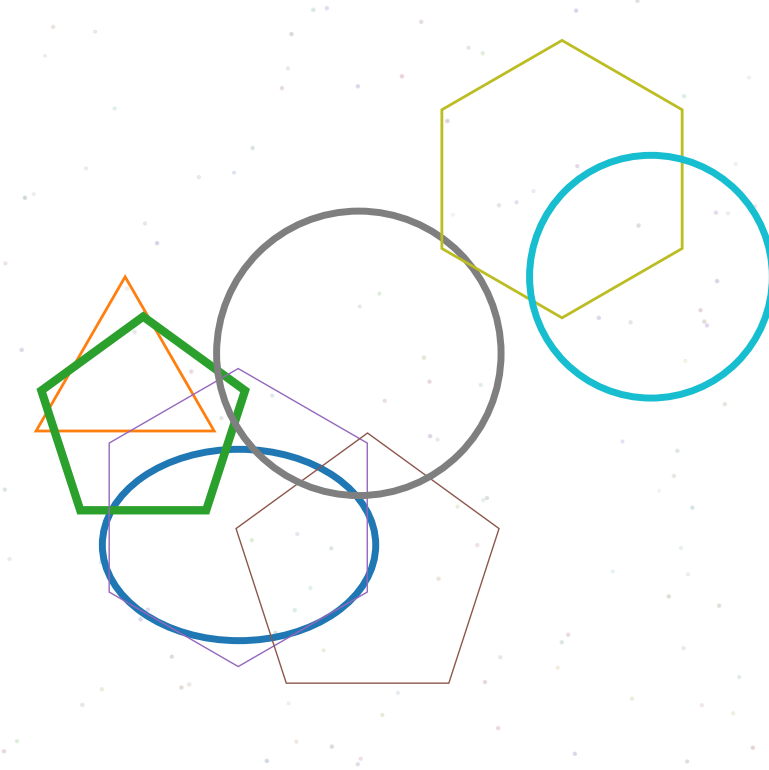[{"shape": "oval", "thickness": 2.5, "radius": 0.89, "center": [0.31, 0.292]}, {"shape": "triangle", "thickness": 1, "radius": 0.67, "center": [0.162, 0.507]}, {"shape": "pentagon", "thickness": 3, "radius": 0.7, "center": [0.186, 0.45]}, {"shape": "hexagon", "thickness": 0.5, "radius": 0.97, "center": [0.309, 0.328]}, {"shape": "pentagon", "thickness": 0.5, "radius": 0.9, "center": [0.477, 0.258]}, {"shape": "circle", "thickness": 2.5, "radius": 0.92, "center": [0.466, 0.541]}, {"shape": "hexagon", "thickness": 1, "radius": 0.9, "center": [0.73, 0.767]}, {"shape": "circle", "thickness": 2.5, "radius": 0.79, "center": [0.845, 0.641]}]